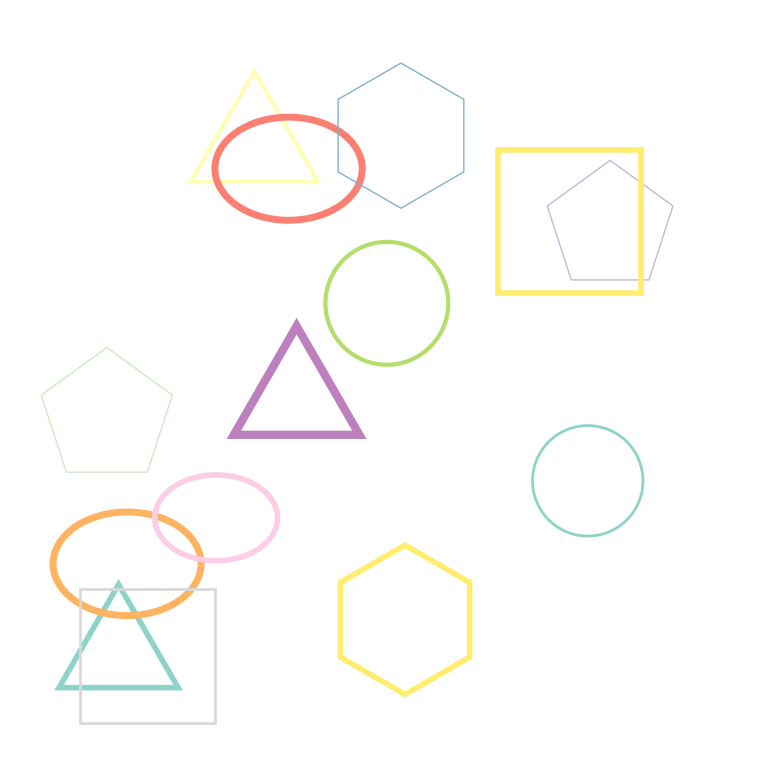[{"shape": "circle", "thickness": 1, "radius": 0.36, "center": [0.763, 0.376]}, {"shape": "triangle", "thickness": 2, "radius": 0.45, "center": [0.154, 0.152]}, {"shape": "triangle", "thickness": 1.5, "radius": 0.48, "center": [0.33, 0.812]}, {"shape": "pentagon", "thickness": 0.5, "radius": 0.43, "center": [0.792, 0.706]}, {"shape": "oval", "thickness": 2.5, "radius": 0.48, "center": [0.375, 0.781]}, {"shape": "hexagon", "thickness": 0.5, "radius": 0.47, "center": [0.521, 0.824]}, {"shape": "oval", "thickness": 2.5, "radius": 0.48, "center": [0.165, 0.268]}, {"shape": "circle", "thickness": 1.5, "radius": 0.4, "center": [0.502, 0.606]}, {"shape": "oval", "thickness": 2, "radius": 0.4, "center": [0.281, 0.327]}, {"shape": "square", "thickness": 1, "radius": 0.44, "center": [0.192, 0.148]}, {"shape": "triangle", "thickness": 3, "radius": 0.47, "center": [0.385, 0.482]}, {"shape": "pentagon", "thickness": 0.5, "radius": 0.45, "center": [0.139, 0.459]}, {"shape": "hexagon", "thickness": 2, "radius": 0.48, "center": [0.526, 0.195]}, {"shape": "square", "thickness": 2, "radius": 0.46, "center": [0.74, 0.712]}]